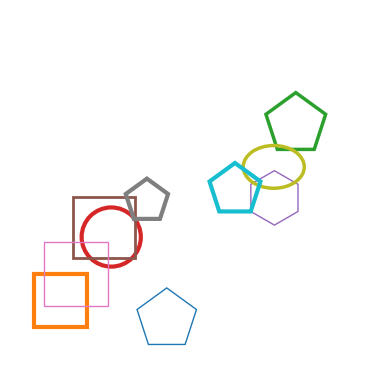[{"shape": "pentagon", "thickness": 1, "radius": 0.41, "center": [0.433, 0.171]}, {"shape": "square", "thickness": 3, "radius": 0.34, "center": [0.158, 0.22]}, {"shape": "pentagon", "thickness": 2.5, "radius": 0.41, "center": [0.768, 0.678]}, {"shape": "circle", "thickness": 3, "radius": 0.38, "center": [0.289, 0.384]}, {"shape": "hexagon", "thickness": 1, "radius": 0.35, "center": [0.713, 0.486]}, {"shape": "square", "thickness": 2, "radius": 0.4, "center": [0.27, 0.41]}, {"shape": "square", "thickness": 1, "radius": 0.41, "center": [0.197, 0.288]}, {"shape": "pentagon", "thickness": 3, "radius": 0.29, "center": [0.382, 0.478]}, {"shape": "oval", "thickness": 2.5, "radius": 0.4, "center": [0.711, 0.567]}, {"shape": "pentagon", "thickness": 3, "radius": 0.35, "center": [0.61, 0.507]}]